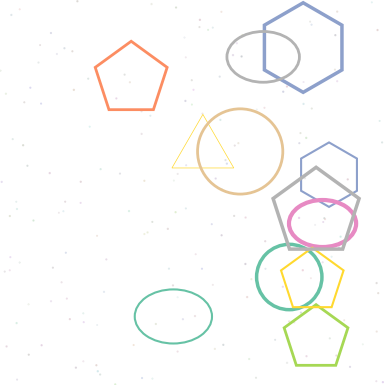[{"shape": "oval", "thickness": 1.5, "radius": 0.5, "center": [0.45, 0.178]}, {"shape": "circle", "thickness": 2.5, "radius": 0.42, "center": [0.751, 0.28]}, {"shape": "pentagon", "thickness": 2, "radius": 0.49, "center": [0.341, 0.795]}, {"shape": "hexagon", "thickness": 1.5, "radius": 0.42, "center": [0.855, 0.546]}, {"shape": "hexagon", "thickness": 2.5, "radius": 0.58, "center": [0.787, 0.876]}, {"shape": "oval", "thickness": 3, "radius": 0.44, "center": [0.838, 0.419]}, {"shape": "pentagon", "thickness": 2, "radius": 0.44, "center": [0.821, 0.122]}, {"shape": "triangle", "thickness": 0.5, "radius": 0.46, "center": [0.527, 0.61]}, {"shape": "pentagon", "thickness": 1.5, "radius": 0.43, "center": [0.811, 0.271]}, {"shape": "circle", "thickness": 2, "radius": 0.55, "center": [0.624, 0.607]}, {"shape": "oval", "thickness": 2, "radius": 0.47, "center": [0.684, 0.852]}, {"shape": "pentagon", "thickness": 2.5, "radius": 0.59, "center": [0.821, 0.448]}]